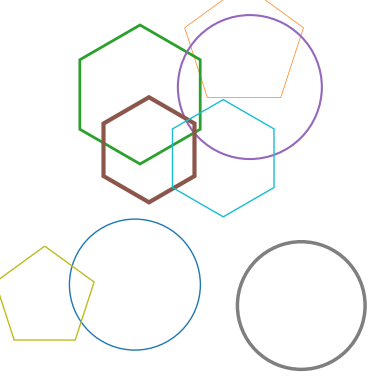[{"shape": "circle", "thickness": 1, "radius": 0.85, "center": [0.35, 0.261]}, {"shape": "pentagon", "thickness": 0.5, "radius": 0.81, "center": [0.634, 0.878]}, {"shape": "hexagon", "thickness": 2, "radius": 0.9, "center": [0.364, 0.755]}, {"shape": "circle", "thickness": 1.5, "radius": 0.93, "center": [0.649, 0.774]}, {"shape": "hexagon", "thickness": 3, "radius": 0.68, "center": [0.387, 0.611]}, {"shape": "circle", "thickness": 2.5, "radius": 0.83, "center": [0.782, 0.206]}, {"shape": "pentagon", "thickness": 1, "radius": 0.67, "center": [0.116, 0.226]}, {"shape": "hexagon", "thickness": 1, "radius": 0.76, "center": [0.58, 0.589]}]